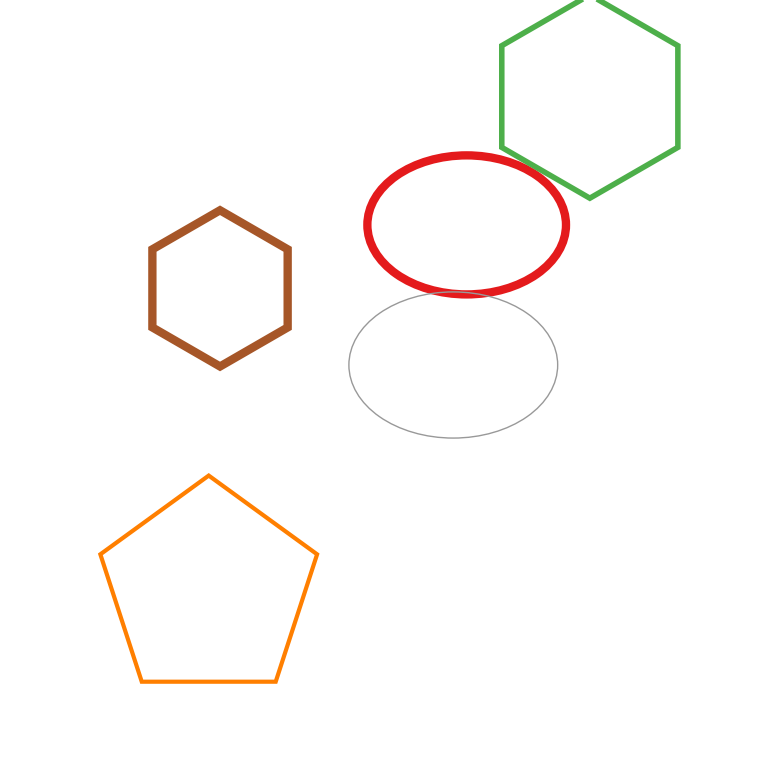[{"shape": "oval", "thickness": 3, "radius": 0.64, "center": [0.606, 0.708]}, {"shape": "hexagon", "thickness": 2, "radius": 0.66, "center": [0.766, 0.875]}, {"shape": "pentagon", "thickness": 1.5, "radius": 0.74, "center": [0.271, 0.234]}, {"shape": "hexagon", "thickness": 3, "radius": 0.51, "center": [0.286, 0.625]}, {"shape": "oval", "thickness": 0.5, "radius": 0.68, "center": [0.589, 0.526]}]